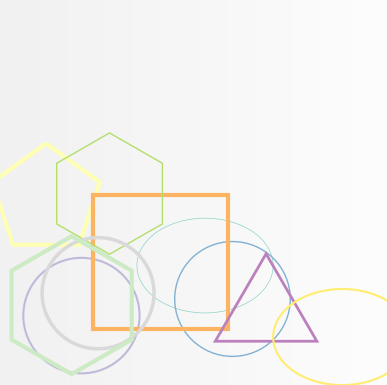[{"shape": "oval", "thickness": 0.5, "radius": 0.88, "center": [0.529, 0.31]}, {"shape": "pentagon", "thickness": 3, "radius": 0.73, "center": [0.119, 0.482]}, {"shape": "circle", "thickness": 1.5, "radius": 0.75, "center": [0.21, 0.18]}, {"shape": "circle", "thickness": 1, "radius": 0.75, "center": [0.6, 0.223]}, {"shape": "square", "thickness": 3, "radius": 0.87, "center": [0.414, 0.319]}, {"shape": "hexagon", "thickness": 1, "radius": 0.79, "center": [0.283, 0.497]}, {"shape": "circle", "thickness": 2.5, "radius": 0.72, "center": [0.253, 0.238]}, {"shape": "triangle", "thickness": 2, "radius": 0.76, "center": [0.687, 0.189]}, {"shape": "hexagon", "thickness": 3, "radius": 0.9, "center": [0.185, 0.207]}, {"shape": "oval", "thickness": 1.5, "radius": 0.89, "center": [0.883, 0.125]}]